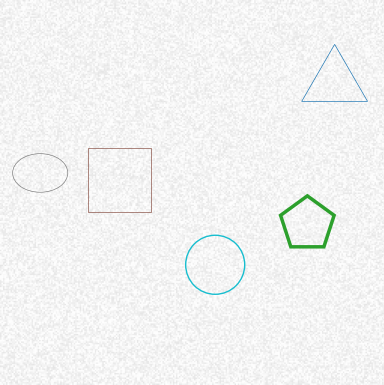[{"shape": "triangle", "thickness": 0.5, "radius": 0.49, "center": [0.869, 0.786]}, {"shape": "pentagon", "thickness": 2.5, "radius": 0.37, "center": [0.798, 0.418]}, {"shape": "square", "thickness": 0.5, "radius": 0.41, "center": [0.31, 0.533]}, {"shape": "oval", "thickness": 0.5, "radius": 0.36, "center": [0.104, 0.551]}, {"shape": "circle", "thickness": 1, "radius": 0.38, "center": [0.559, 0.312]}]